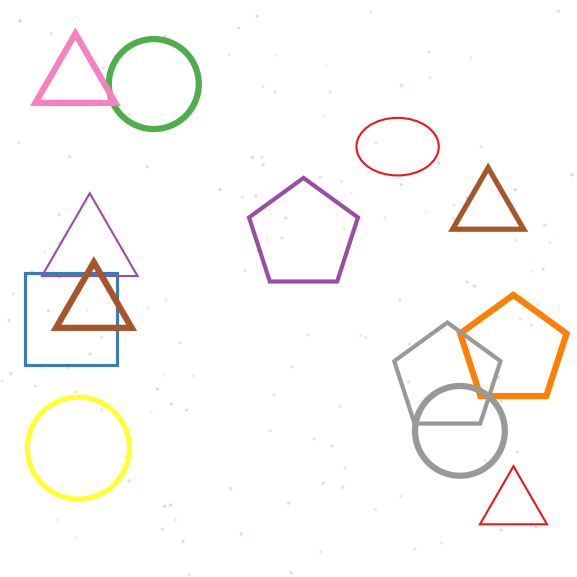[{"shape": "triangle", "thickness": 1, "radius": 0.34, "center": [0.889, 0.125]}, {"shape": "oval", "thickness": 1, "radius": 0.36, "center": [0.688, 0.745]}, {"shape": "square", "thickness": 1.5, "radius": 0.4, "center": [0.123, 0.447]}, {"shape": "circle", "thickness": 3, "radius": 0.39, "center": [0.266, 0.854]}, {"shape": "triangle", "thickness": 1, "radius": 0.48, "center": [0.155, 0.569]}, {"shape": "pentagon", "thickness": 2, "radius": 0.5, "center": [0.526, 0.592]}, {"shape": "pentagon", "thickness": 3, "radius": 0.48, "center": [0.889, 0.392]}, {"shape": "circle", "thickness": 2.5, "radius": 0.44, "center": [0.136, 0.223]}, {"shape": "triangle", "thickness": 2.5, "radius": 0.35, "center": [0.845, 0.638]}, {"shape": "triangle", "thickness": 3, "radius": 0.38, "center": [0.162, 0.469]}, {"shape": "triangle", "thickness": 3, "radius": 0.4, "center": [0.131, 0.861]}, {"shape": "circle", "thickness": 3, "radius": 0.39, "center": [0.796, 0.253]}, {"shape": "pentagon", "thickness": 2, "radius": 0.48, "center": [0.775, 0.344]}]